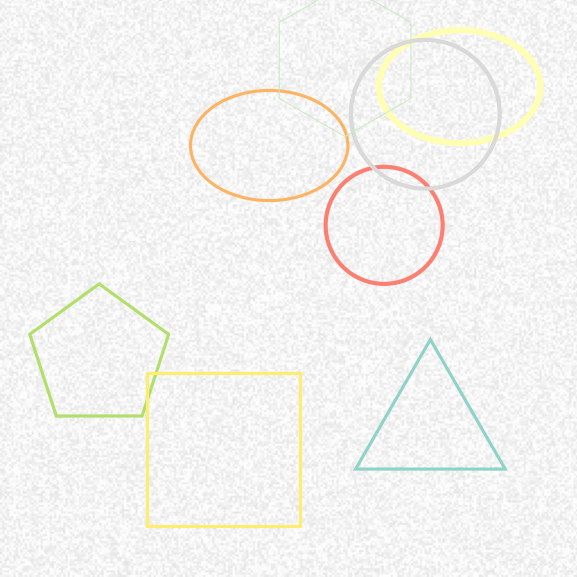[{"shape": "triangle", "thickness": 1.5, "radius": 0.75, "center": [0.745, 0.262]}, {"shape": "oval", "thickness": 3, "radius": 0.7, "center": [0.796, 0.849]}, {"shape": "circle", "thickness": 2, "radius": 0.51, "center": [0.665, 0.609]}, {"shape": "oval", "thickness": 1.5, "radius": 0.68, "center": [0.466, 0.747]}, {"shape": "pentagon", "thickness": 1.5, "radius": 0.63, "center": [0.172, 0.381]}, {"shape": "circle", "thickness": 2, "radius": 0.64, "center": [0.736, 0.801]}, {"shape": "hexagon", "thickness": 0.5, "radius": 0.66, "center": [0.598, 0.894]}, {"shape": "square", "thickness": 1.5, "radius": 0.66, "center": [0.387, 0.221]}]